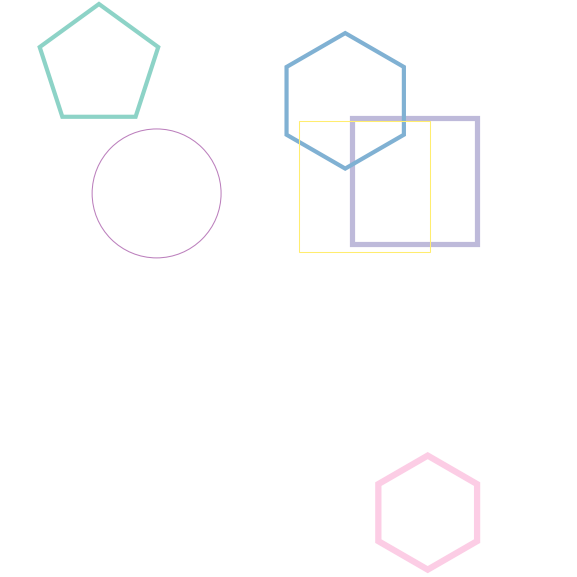[{"shape": "pentagon", "thickness": 2, "radius": 0.54, "center": [0.171, 0.884]}, {"shape": "square", "thickness": 2.5, "radius": 0.55, "center": [0.718, 0.686]}, {"shape": "hexagon", "thickness": 2, "radius": 0.59, "center": [0.598, 0.825]}, {"shape": "hexagon", "thickness": 3, "radius": 0.49, "center": [0.741, 0.111]}, {"shape": "circle", "thickness": 0.5, "radius": 0.56, "center": [0.271, 0.664]}, {"shape": "square", "thickness": 0.5, "radius": 0.57, "center": [0.631, 0.676]}]